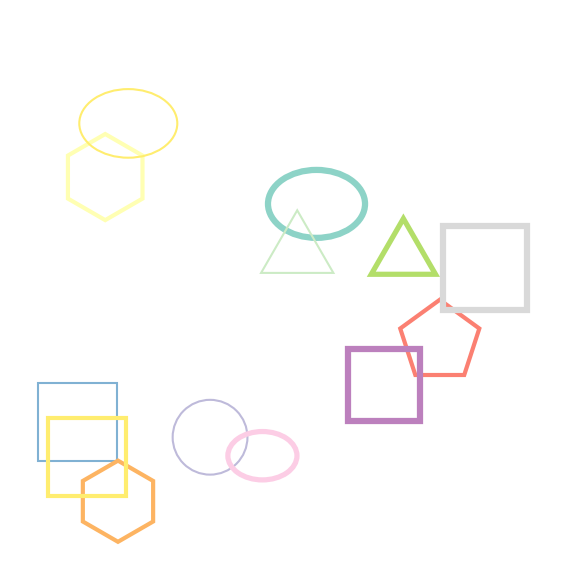[{"shape": "oval", "thickness": 3, "radius": 0.42, "center": [0.548, 0.646]}, {"shape": "hexagon", "thickness": 2, "radius": 0.37, "center": [0.182, 0.693]}, {"shape": "circle", "thickness": 1, "radius": 0.32, "center": [0.364, 0.242]}, {"shape": "pentagon", "thickness": 2, "radius": 0.36, "center": [0.762, 0.408]}, {"shape": "square", "thickness": 1, "radius": 0.34, "center": [0.134, 0.268]}, {"shape": "hexagon", "thickness": 2, "radius": 0.35, "center": [0.204, 0.131]}, {"shape": "triangle", "thickness": 2.5, "radius": 0.32, "center": [0.699, 0.556]}, {"shape": "oval", "thickness": 2.5, "radius": 0.3, "center": [0.454, 0.21]}, {"shape": "square", "thickness": 3, "radius": 0.36, "center": [0.839, 0.535]}, {"shape": "square", "thickness": 3, "radius": 0.31, "center": [0.665, 0.333]}, {"shape": "triangle", "thickness": 1, "radius": 0.36, "center": [0.515, 0.563]}, {"shape": "square", "thickness": 2, "radius": 0.34, "center": [0.151, 0.207]}, {"shape": "oval", "thickness": 1, "radius": 0.42, "center": [0.222, 0.785]}]